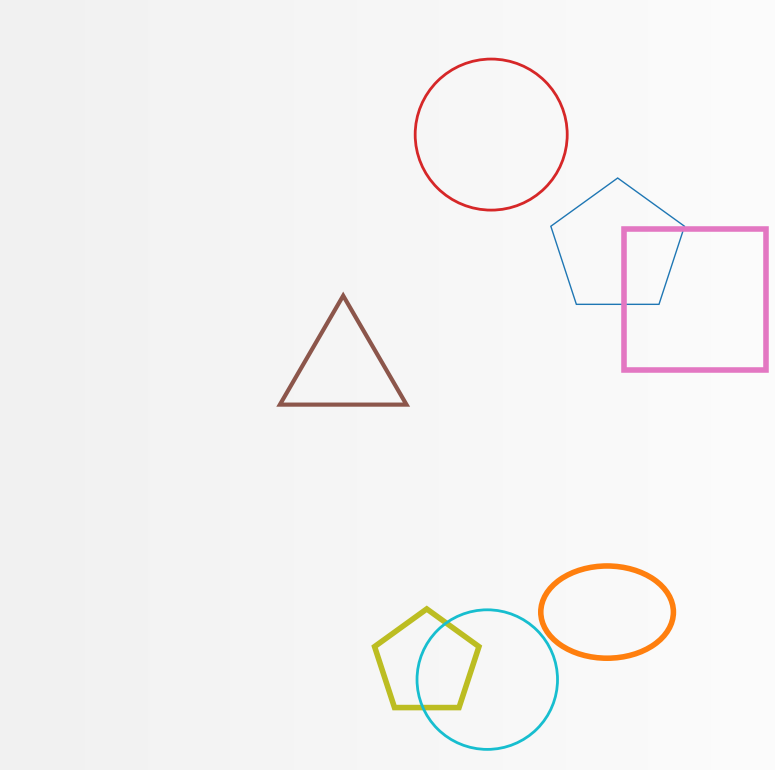[{"shape": "pentagon", "thickness": 0.5, "radius": 0.45, "center": [0.797, 0.678]}, {"shape": "oval", "thickness": 2, "radius": 0.43, "center": [0.783, 0.205]}, {"shape": "circle", "thickness": 1, "radius": 0.49, "center": [0.634, 0.825]}, {"shape": "triangle", "thickness": 1.5, "radius": 0.47, "center": [0.443, 0.522]}, {"shape": "square", "thickness": 2, "radius": 0.46, "center": [0.896, 0.611]}, {"shape": "pentagon", "thickness": 2, "radius": 0.35, "center": [0.551, 0.138]}, {"shape": "circle", "thickness": 1, "radius": 0.45, "center": [0.629, 0.117]}]